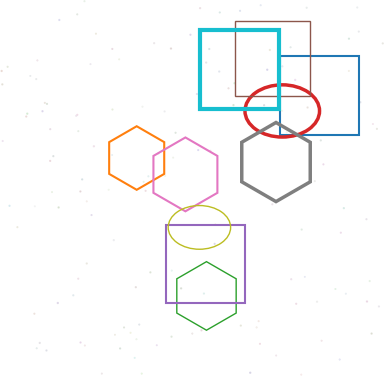[{"shape": "square", "thickness": 1.5, "radius": 0.52, "center": [0.831, 0.751]}, {"shape": "hexagon", "thickness": 1.5, "radius": 0.41, "center": [0.355, 0.59]}, {"shape": "hexagon", "thickness": 1, "radius": 0.45, "center": [0.536, 0.231]}, {"shape": "oval", "thickness": 2.5, "radius": 0.48, "center": [0.733, 0.712]}, {"shape": "square", "thickness": 1.5, "radius": 0.51, "center": [0.533, 0.314]}, {"shape": "square", "thickness": 1, "radius": 0.48, "center": [0.708, 0.848]}, {"shape": "hexagon", "thickness": 1.5, "radius": 0.48, "center": [0.482, 0.547]}, {"shape": "hexagon", "thickness": 2.5, "radius": 0.51, "center": [0.717, 0.579]}, {"shape": "oval", "thickness": 1, "radius": 0.41, "center": [0.518, 0.409]}, {"shape": "square", "thickness": 3, "radius": 0.51, "center": [0.621, 0.82]}]